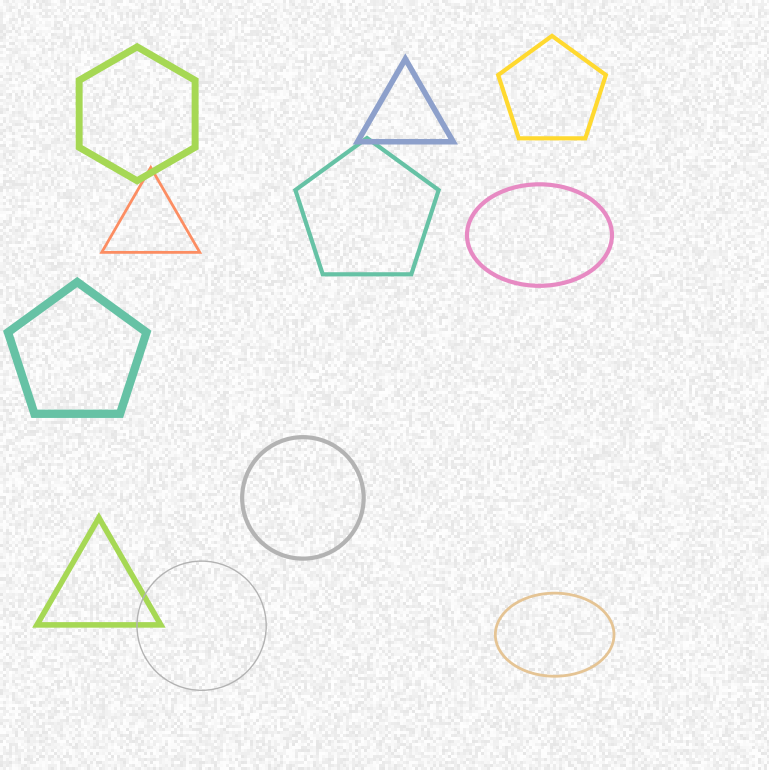[{"shape": "pentagon", "thickness": 3, "radius": 0.47, "center": [0.1, 0.539]}, {"shape": "pentagon", "thickness": 1.5, "radius": 0.49, "center": [0.477, 0.723]}, {"shape": "triangle", "thickness": 1, "radius": 0.37, "center": [0.196, 0.709]}, {"shape": "triangle", "thickness": 2, "radius": 0.36, "center": [0.526, 0.852]}, {"shape": "oval", "thickness": 1.5, "radius": 0.47, "center": [0.701, 0.695]}, {"shape": "triangle", "thickness": 2, "radius": 0.46, "center": [0.128, 0.235]}, {"shape": "hexagon", "thickness": 2.5, "radius": 0.43, "center": [0.178, 0.852]}, {"shape": "pentagon", "thickness": 1.5, "radius": 0.37, "center": [0.717, 0.88]}, {"shape": "oval", "thickness": 1, "radius": 0.39, "center": [0.72, 0.176]}, {"shape": "circle", "thickness": 1.5, "radius": 0.39, "center": [0.393, 0.353]}, {"shape": "circle", "thickness": 0.5, "radius": 0.42, "center": [0.262, 0.187]}]